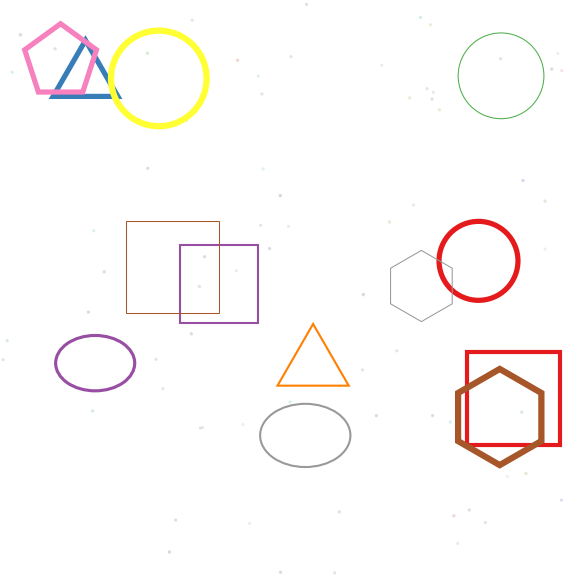[{"shape": "circle", "thickness": 2.5, "radius": 0.34, "center": [0.829, 0.547]}, {"shape": "square", "thickness": 2, "radius": 0.4, "center": [0.889, 0.309]}, {"shape": "triangle", "thickness": 2.5, "radius": 0.32, "center": [0.148, 0.865]}, {"shape": "circle", "thickness": 0.5, "radius": 0.37, "center": [0.868, 0.868]}, {"shape": "square", "thickness": 1, "radius": 0.34, "center": [0.379, 0.507]}, {"shape": "oval", "thickness": 1.5, "radius": 0.34, "center": [0.165, 0.37]}, {"shape": "triangle", "thickness": 1, "radius": 0.36, "center": [0.542, 0.367]}, {"shape": "circle", "thickness": 3, "radius": 0.41, "center": [0.275, 0.863]}, {"shape": "square", "thickness": 0.5, "radius": 0.4, "center": [0.299, 0.536]}, {"shape": "hexagon", "thickness": 3, "radius": 0.42, "center": [0.865, 0.277]}, {"shape": "pentagon", "thickness": 2.5, "radius": 0.33, "center": [0.105, 0.893]}, {"shape": "oval", "thickness": 1, "radius": 0.39, "center": [0.529, 0.245]}, {"shape": "hexagon", "thickness": 0.5, "radius": 0.31, "center": [0.73, 0.504]}]